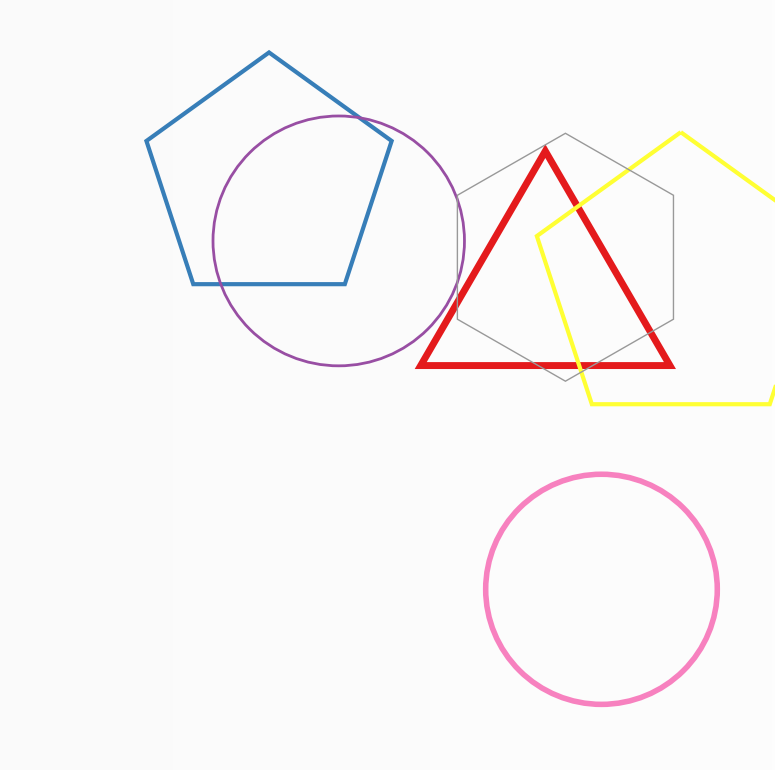[{"shape": "triangle", "thickness": 2.5, "radius": 0.93, "center": [0.704, 0.618]}, {"shape": "pentagon", "thickness": 1.5, "radius": 0.83, "center": [0.347, 0.766]}, {"shape": "circle", "thickness": 1, "radius": 0.81, "center": [0.437, 0.687]}, {"shape": "pentagon", "thickness": 1.5, "radius": 0.98, "center": [0.878, 0.633]}, {"shape": "circle", "thickness": 2, "radius": 0.75, "center": [0.776, 0.235]}, {"shape": "hexagon", "thickness": 0.5, "radius": 0.8, "center": [0.73, 0.666]}]